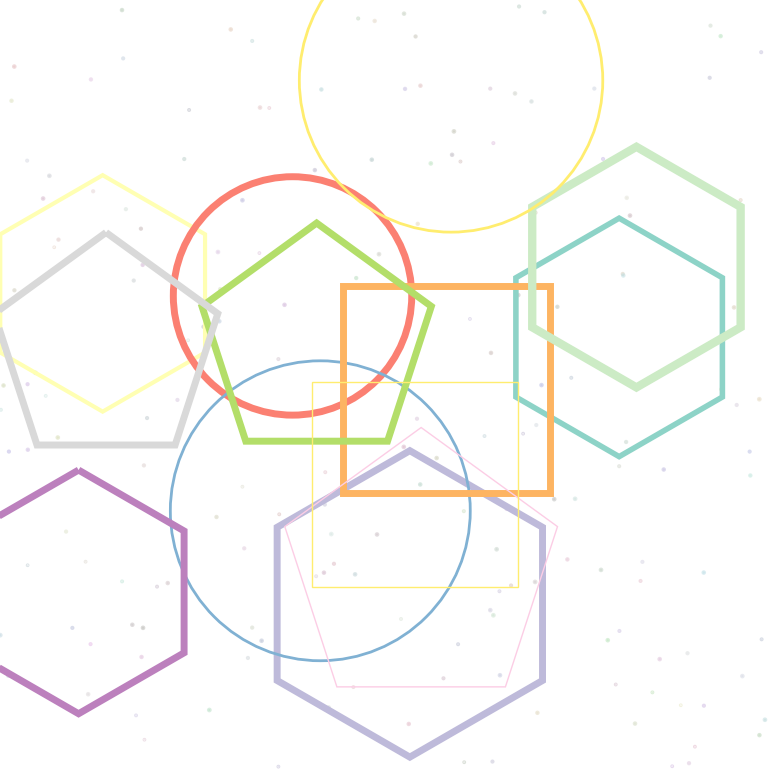[{"shape": "hexagon", "thickness": 2, "radius": 0.77, "center": [0.804, 0.562]}, {"shape": "hexagon", "thickness": 1.5, "radius": 0.77, "center": [0.133, 0.619]}, {"shape": "hexagon", "thickness": 2.5, "radius": 0.99, "center": [0.532, 0.216]}, {"shape": "circle", "thickness": 2.5, "radius": 0.77, "center": [0.38, 0.616]}, {"shape": "circle", "thickness": 1, "radius": 0.97, "center": [0.416, 0.337]}, {"shape": "square", "thickness": 2.5, "radius": 0.67, "center": [0.58, 0.494]}, {"shape": "pentagon", "thickness": 2.5, "radius": 0.78, "center": [0.411, 0.554]}, {"shape": "pentagon", "thickness": 0.5, "radius": 0.93, "center": [0.547, 0.259]}, {"shape": "pentagon", "thickness": 2.5, "radius": 0.76, "center": [0.138, 0.546]}, {"shape": "hexagon", "thickness": 2.5, "radius": 0.79, "center": [0.102, 0.231]}, {"shape": "hexagon", "thickness": 3, "radius": 0.78, "center": [0.827, 0.653]}, {"shape": "circle", "thickness": 1, "radius": 0.99, "center": [0.586, 0.896]}, {"shape": "square", "thickness": 0.5, "radius": 0.67, "center": [0.539, 0.371]}]